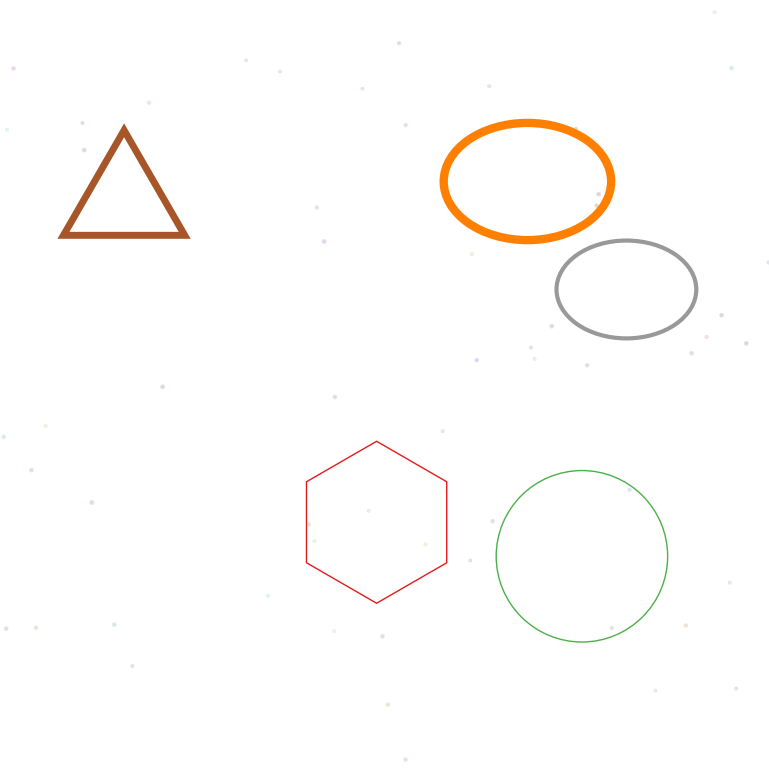[{"shape": "hexagon", "thickness": 0.5, "radius": 0.53, "center": [0.489, 0.322]}, {"shape": "circle", "thickness": 0.5, "radius": 0.56, "center": [0.756, 0.278]}, {"shape": "oval", "thickness": 3, "radius": 0.54, "center": [0.685, 0.764]}, {"shape": "triangle", "thickness": 2.5, "radius": 0.45, "center": [0.161, 0.74]}, {"shape": "oval", "thickness": 1.5, "radius": 0.45, "center": [0.814, 0.624]}]